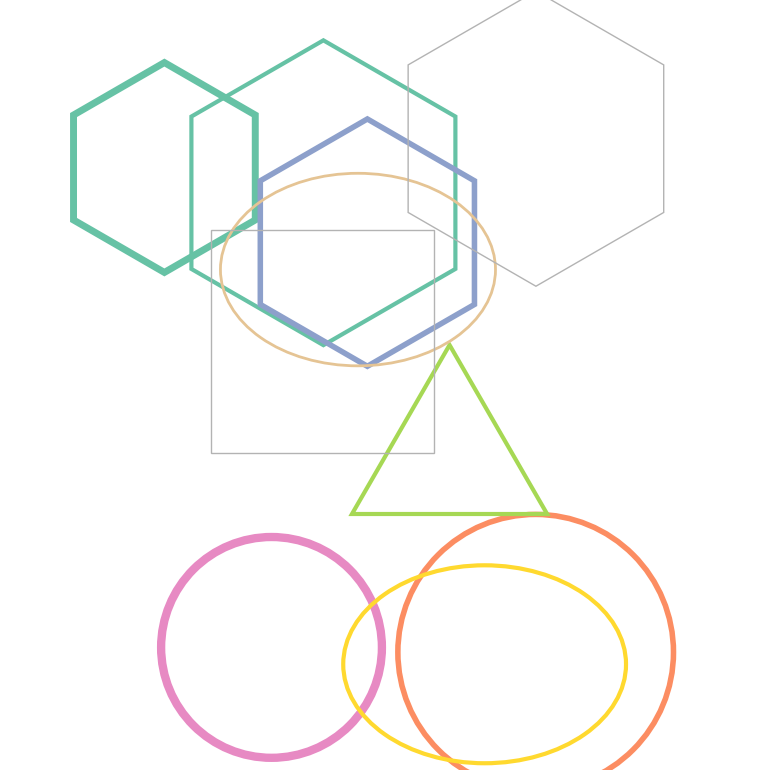[{"shape": "hexagon", "thickness": 2.5, "radius": 0.68, "center": [0.214, 0.782]}, {"shape": "hexagon", "thickness": 1.5, "radius": 0.99, "center": [0.42, 0.75]}, {"shape": "circle", "thickness": 2, "radius": 0.89, "center": [0.696, 0.153]}, {"shape": "hexagon", "thickness": 2, "radius": 0.8, "center": [0.477, 0.685]}, {"shape": "circle", "thickness": 3, "radius": 0.72, "center": [0.353, 0.159]}, {"shape": "triangle", "thickness": 1.5, "radius": 0.73, "center": [0.584, 0.406]}, {"shape": "oval", "thickness": 1.5, "radius": 0.92, "center": [0.629, 0.137]}, {"shape": "oval", "thickness": 1, "radius": 0.89, "center": [0.465, 0.65]}, {"shape": "hexagon", "thickness": 0.5, "radius": 0.96, "center": [0.696, 0.82]}, {"shape": "square", "thickness": 0.5, "radius": 0.72, "center": [0.419, 0.556]}]